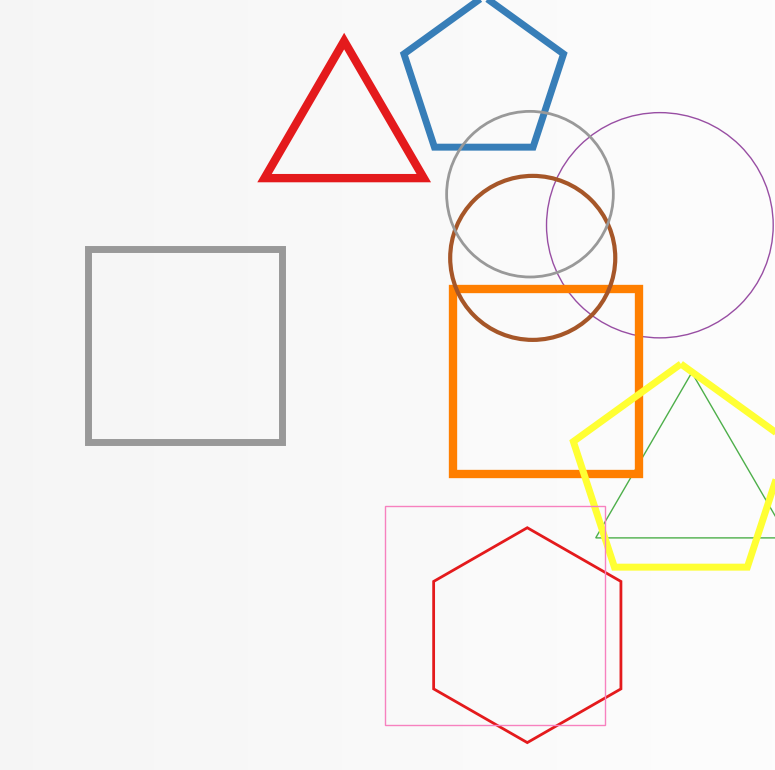[{"shape": "hexagon", "thickness": 1, "radius": 0.7, "center": [0.68, 0.175]}, {"shape": "triangle", "thickness": 3, "radius": 0.59, "center": [0.444, 0.828]}, {"shape": "pentagon", "thickness": 2.5, "radius": 0.54, "center": [0.624, 0.896]}, {"shape": "triangle", "thickness": 0.5, "radius": 0.72, "center": [0.893, 0.373]}, {"shape": "circle", "thickness": 0.5, "radius": 0.73, "center": [0.851, 0.707]}, {"shape": "square", "thickness": 3, "radius": 0.6, "center": [0.705, 0.505]}, {"shape": "pentagon", "thickness": 2.5, "radius": 0.73, "center": [0.879, 0.381]}, {"shape": "circle", "thickness": 1.5, "radius": 0.53, "center": [0.687, 0.665]}, {"shape": "square", "thickness": 0.5, "radius": 0.71, "center": [0.639, 0.2]}, {"shape": "circle", "thickness": 1, "radius": 0.54, "center": [0.684, 0.748]}, {"shape": "square", "thickness": 2.5, "radius": 0.63, "center": [0.239, 0.552]}]